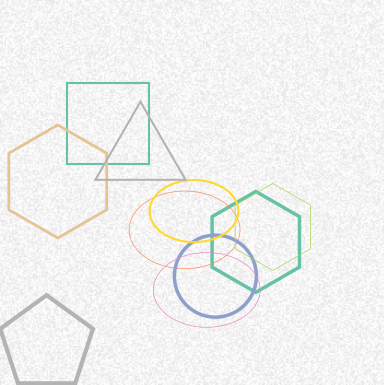[{"shape": "square", "thickness": 1.5, "radius": 0.53, "center": [0.281, 0.68]}, {"shape": "hexagon", "thickness": 2.5, "radius": 0.66, "center": [0.664, 0.372]}, {"shape": "oval", "thickness": 0.5, "radius": 0.72, "center": [0.479, 0.403]}, {"shape": "circle", "thickness": 2.5, "radius": 0.53, "center": [0.56, 0.283]}, {"shape": "oval", "thickness": 0.5, "radius": 0.69, "center": [0.537, 0.247]}, {"shape": "hexagon", "thickness": 0.5, "radius": 0.56, "center": [0.709, 0.411]}, {"shape": "oval", "thickness": 1.5, "radius": 0.58, "center": [0.504, 0.452]}, {"shape": "hexagon", "thickness": 2, "radius": 0.73, "center": [0.15, 0.529]}, {"shape": "pentagon", "thickness": 3, "radius": 0.63, "center": [0.121, 0.107]}, {"shape": "triangle", "thickness": 1.5, "radius": 0.68, "center": [0.365, 0.601]}]